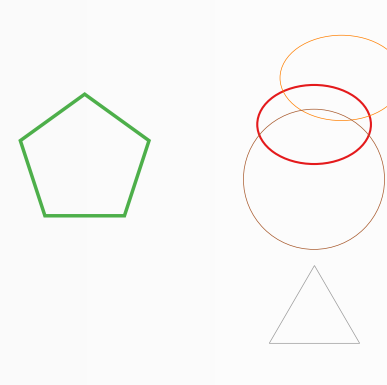[{"shape": "oval", "thickness": 1.5, "radius": 0.73, "center": [0.811, 0.677]}, {"shape": "pentagon", "thickness": 2.5, "radius": 0.87, "center": [0.219, 0.581]}, {"shape": "oval", "thickness": 0.5, "radius": 0.79, "center": [0.881, 0.798]}, {"shape": "circle", "thickness": 0.5, "radius": 0.91, "center": [0.81, 0.534]}, {"shape": "triangle", "thickness": 0.5, "radius": 0.67, "center": [0.812, 0.176]}]